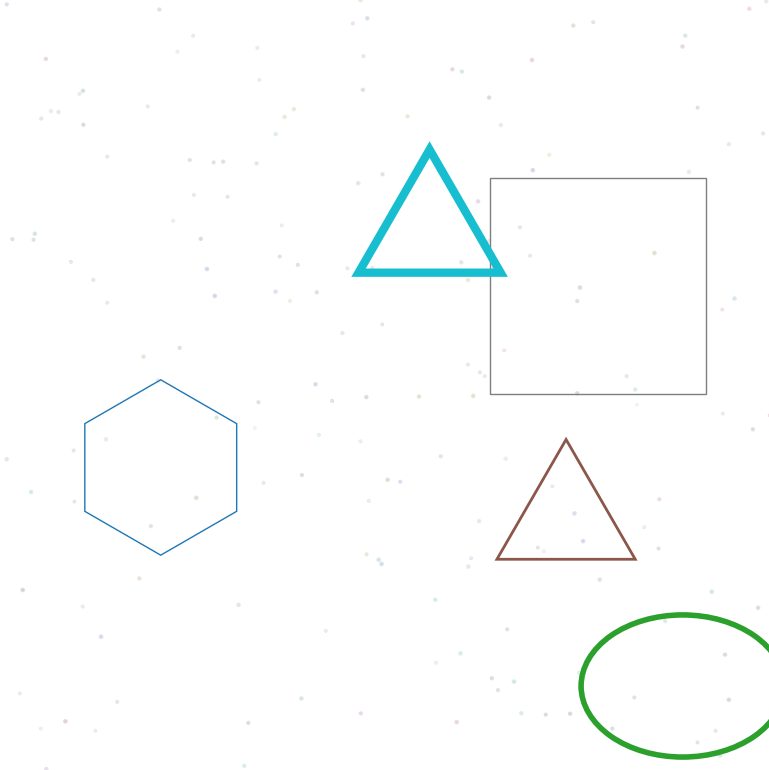[{"shape": "hexagon", "thickness": 0.5, "radius": 0.57, "center": [0.209, 0.393]}, {"shape": "oval", "thickness": 2, "radius": 0.66, "center": [0.887, 0.109]}, {"shape": "triangle", "thickness": 1, "radius": 0.52, "center": [0.735, 0.326]}, {"shape": "square", "thickness": 0.5, "radius": 0.7, "center": [0.777, 0.628]}, {"shape": "triangle", "thickness": 3, "radius": 0.53, "center": [0.558, 0.699]}]